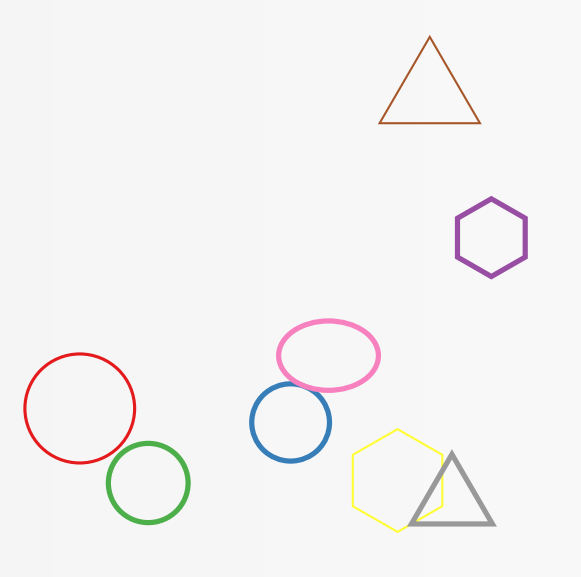[{"shape": "circle", "thickness": 1.5, "radius": 0.47, "center": [0.137, 0.292]}, {"shape": "circle", "thickness": 2.5, "radius": 0.33, "center": [0.5, 0.268]}, {"shape": "circle", "thickness": 2.5, "radius": 0.34, "center": [0.255, 0.163]}, {"shape": "hexagon", "thickness": 2.5, "radius": 0.34, "center": [0.845, 0.588]}, {"shape": "hexagon", "thickness": 1, "radius": 0.44, "center": [0.684, 0.167]}, {"shape": "triangle", "thickness": 1, "radius": 0.5, "center": [0.739, 0.836]}, {"shape": "oval", "thickness": 2.5, "radius": 0.43, "center": [0.565, 0.383]}, {"shape": "triangle", "thickness": 2.5, "radius": 0.4, "center": [0.778, 0.132]}]